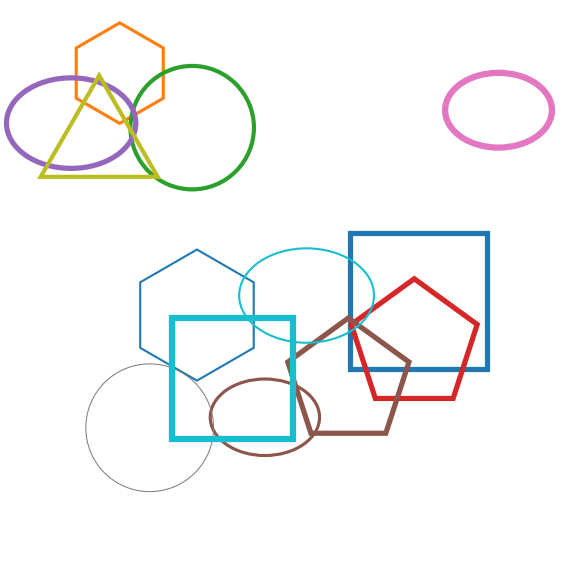[{"shape": "hexagon", "thickness": 1, "radius": 0.57, "center": [0.341, 0.454]}, {"shape": "square", "thickness": 2.5, "radius": 0.59, "center": [0.725, 0.478]}, {"shape": "hexagon", "thickness": 1.5, "radius": 0.44, "center": [0.207, 0.873]}, {"shape": "circle", "thickness": 2, "radius": 0.53, "center": [0.333, 0.778]}, {"shape": "pentagon", "thickness": 2.5, "radius": 0.57, "center": [0.717, 0.402]}, {"shape": "oval", "thickness": 2.5, "radius": 0.56, "center": [0.123, 0.786]}, {"shape": "oval", "thickness": 1.5, "radius": 0.47, "center": [0.459, 0.277]}, {"shape": "pentagon", "thickness": 2.5, "radius": 0.55, "center": [0.603, 0.338]}, {"shape": "oval", "thickness": 3, "radius": 0.46, "center": [0.863, 0.808]}, {"shape": "circle", "thickness": 0.5, "radius": 0.55, "center": [0.259, 0.258]}, {"shape": "triangle", "thickness": 2, "radius": 0.59, "center": [0.172, 0.751]}, {"shape": "square", "thickness": 3, "radius": 0.52, "center": [0.403, 0.344]}, {"shape": "oval", "thickness": 1, "radius": 0.58, "center": [0.531, 0.487]}]